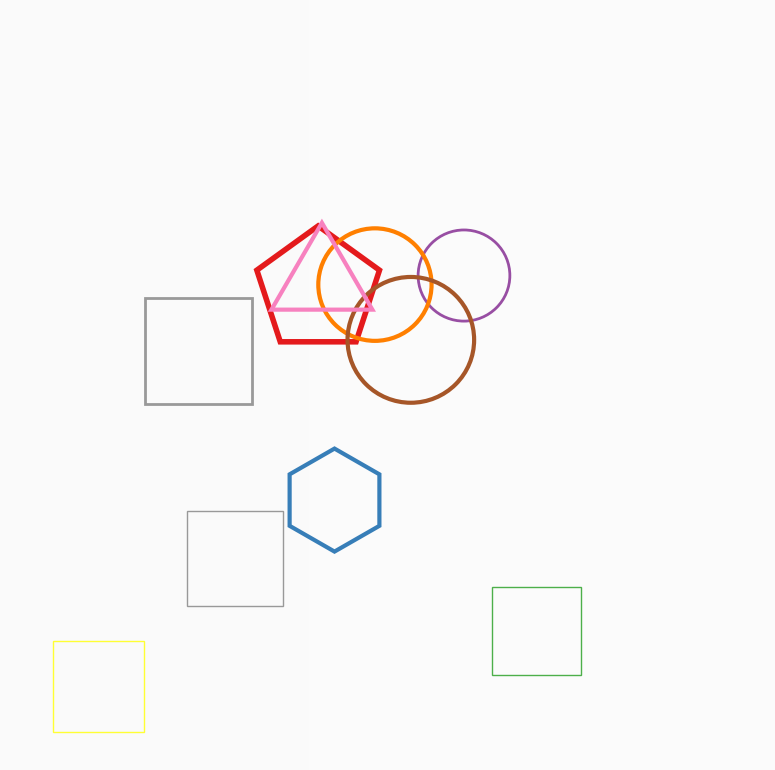[{"shape": "pentagon", "thickness": 2, "radius": 0.42, "center": [0.411, 0.623]}, {"shape": "hexagon", "thickness": 1.5, "radius": 0.33, "center": [0.432, 0.351]}, {"shape": "square", "thickness": 0.5, "radius": 0.29, "center": [0.692, 0.181]}, {"shape": "circle", "thickness": 1, "radius": 0.3, "center": [0.599, 0.642]}, {"shape": "circle", "thickness": 1.5, "radius": 0.37, "center": [0.484, 0.63]}, {"shape": "square", "thickness": 0.5, "radius": 0.29, "center": [0.127, 0.109]}, {"shape": "circle", "thickness": 1.5, "radius": 0.41, "center": [0.53, 0.559]}, {"shape": "triangle", "thickness": 1.5, "radius": 0.38, "center": [0.415, 0.635]}, {"shape": "square", "thickness": 1, "radius": 0.35, "center": [0.256, 0.544]}, {"shape": "square", "thickness": 0.5, "radius": 0.31, "center": [0.303, 0.275]}]